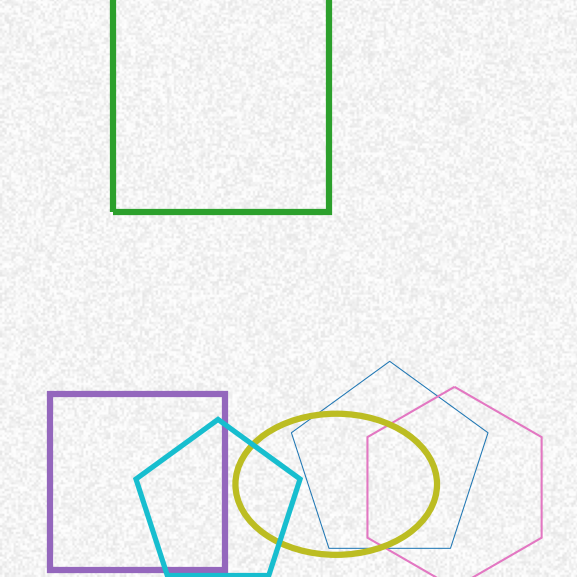[{"shape": "pentagon", "thickness": 0.5, "radius": 0.89, "center": [0.675, 0.194]}, {"shape": "square", "thickness": 3, "radius": 0.93, "center": [0.383, 0.819]}, {"shape": "square", "thickness": 3, "radius": 0.76, "center": [0.238, 0.165]}, {"shape": "hexagon", "thickness": 1, "radius": 0.87, "center": [0.787, 0.155]}, {"shape": "oval", "thickness": 3, "radius": 0.87, "center": [0.582, 0.161]}, {"shape": "pentagon", "thickness": 2.5, "radius": 0.75, "center": [0.378, 0.123]}]